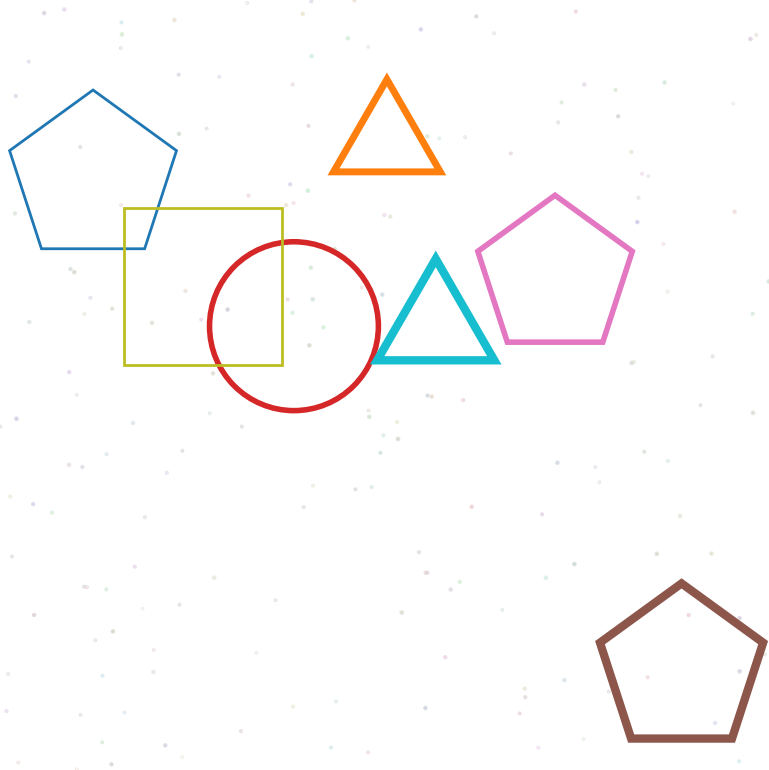[{"shape": "pentagon", "thickness": 1, "radius": 0.57, "center": [0.121, 0.769]}, {"shape": "triangle", "thickness": 2.5, "radius": 0.4, "center": [0.502, 0.817]}, {"shape": "circle", "thickness": 2, "radius": 0.55, "center": [0.382, 0.576]}, {"shape": "pentagon", "thickness": 3, "radius": 0.56, "center": [0.885, 0.131]}, {"shape": "pentagon", "thickness": 2, "radius": 0.53, "center": [0.721, 0.641]}, {"shape": "square", "thickness": 1, "radius": 0.51, "center": [0.264, 0.627]}, {"shape": "triangle", "thickness": 3, "radius": 0.44, "center": [0.566, 0.576]}]